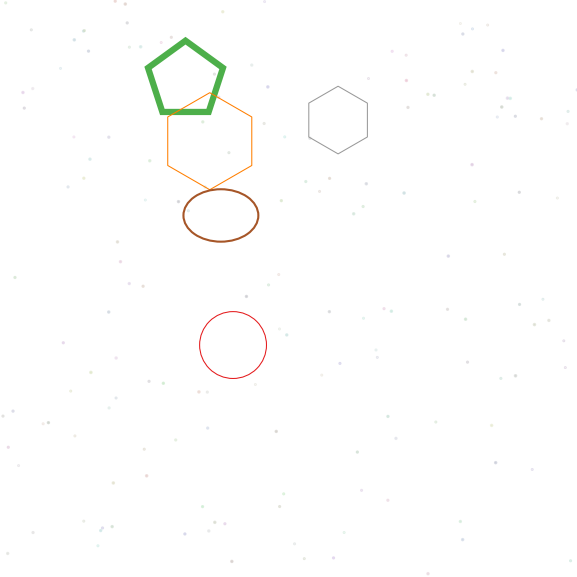[{"shape": "circle", "thickness": 0.5, "radius": 0.29, "center": [0.404, 0.402]}, {"shape": "pentagon", "thickness": 3, "radius": 0.34, "center": [0.321, 0.86]}, {"shape": "hexagon", "thickness": 0.5, "radius": 0.42, "center": [0.363, 0.755]}, {"shape": "oval", "thickness": 1, "radius": 0.32, "center": [0.383, 0.626]}, {"shape": "hexagon", "thickness": 0.5, "radius": 0.29, "center": [0.585, 0.791]}]